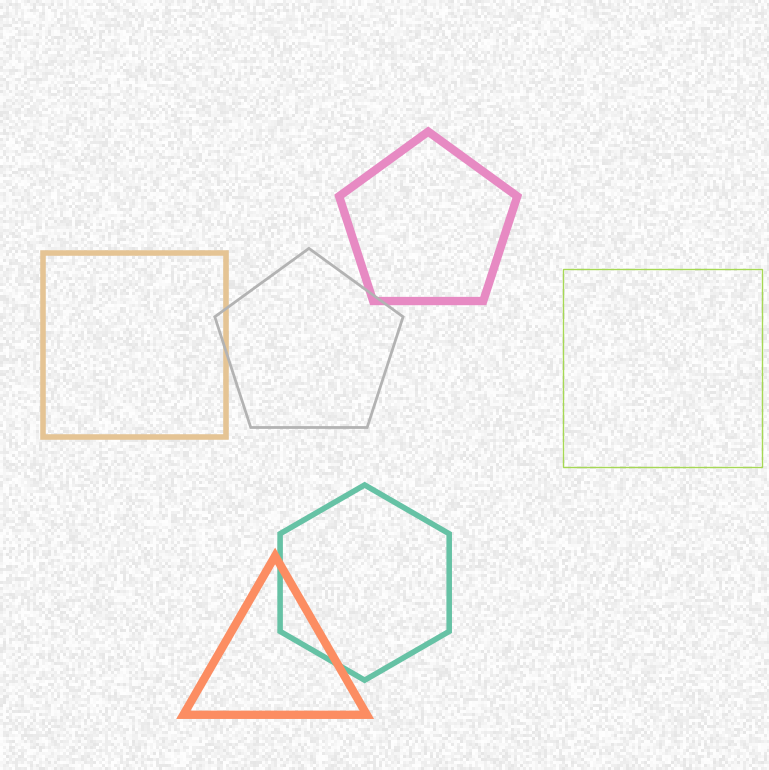[{"shape": "hexagon", "thickness": 2, "radius": 0.63, "center": [0.474, 0.243]}, {"shape": "triangle", "thickness": 3, "radius": 0.69, "center": [0.357, 0.14]}, {"shape": "pentagon", "thickness": 3, "radius": 0.61, "center": [0.556, 0.707]}, {"shape": "square", "thickness": 0.5, "radius": 0.64, "center": [0.861, 0.522]}, {"shape": "square", "thickness": 2, "radius": 0.6, "center": [0.175, 0.552]}, {"shape": "pentagon", "thickness": 1, "radius": 0.64, "center": [0.401, 0.549]}]